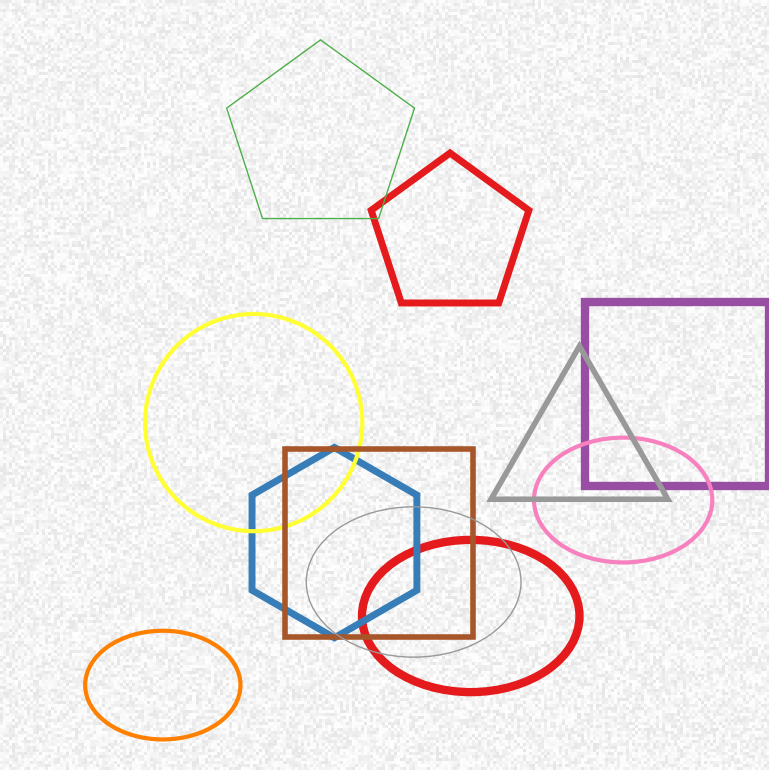[{"shape": "pentagon", "thickness": 2.5, "radius": 0.54, "center": [0.584, 0.694]}, {"shape": "oval", "thickness": 3, "radius": 0.71, "center": [0.611, 0.2]}, {"shape": "hexagon", "thickness": 2.5, "radius": 0.62, "center": [0.434, 0.295]}, {"shape": "pentagon", "thickness": 0.5, "radius": 0.64, "center": [0.416, 0.82]}, {"shape": "square", "thickness": 3, "radius": 0.6, "center": [0.879, 0.488]}, {"shape": "oval", "thickness": 1.5, "radius": 0.5, "center": [0.211, 0.11]}, {"shape": "circle", "thickness": 1.5, "radius": 0.71, "center": [0.329, 0.451]}, {"shape": "square", "thickness": 2, "radius": 0.61, "center": [0.492, 0.295]}, {"shape": "oval", "thickness": 1.5, "radius": 0.58, "center": [0.809, 0.351]}, {"shape": "oval", "thickness": 0.5, "radius": 0.7, "center": [0.537, 0.244]}, {"shape": "triangle", "thickness": 2, "radius": 0.66, "center": [0.753, 0.418]}]